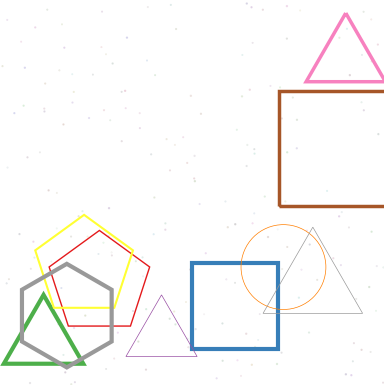[{"shape": "pentagon", "thickness": 1, "radius": 0.69, "center": [0.258, 0.264]}, {"shape": "square", "thickness": 3, "radius": 0.56, "center": [0.611, 0.205]}, {"shape": "triangle", "thickness": 3, "radius": 0.6, "center": [0.113, 0.115]}, {"shape": "triangle", "thickness": 0.5, "radius": 0.53, "center": [0.42, 0.127]}, {"shape": "circle", "thickness": 0.5, "radius": 0.55, "center": [0.736, 0.306]}, {"shape": "pentagon", "thickness": 1.5, "radius": 0.67, "center": [0.218, 0.308]}, {"shape": "square", "thickness": 2.5, "radius": 0.74, "center": [0.873, 0.614]}, {"shape": "triangle", "thickness": 2.5, "radius": 0.59, "center": [0.898, 0.847]}, {"shape": "triangle", "thickness": 0.5, "radius": 0.75, "center": [0.813, 0.261]}, {"shape": "hexagon", "thickness": 3, "radius": 0.67, "center": [0.174, 0.18]}]